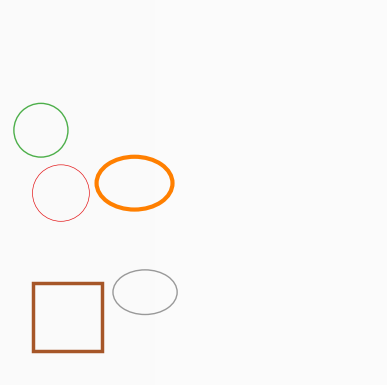[{"shape": "circle", "thickness": 0.5, "radius": 0.37, "center": [0.157, 0.499]}, {"shape": "circle", "thickness": 1, "radius": 0.35, "center": [0.106, 0.662]}, {"shape": "oval", "thickness": 3, "radius": 0.49, "center": [0.347, 0.524]}, {"shape": "square", "thickness": 2.5, "radius": 0.44, "center": [0.174, 0.176]}, {"shape": "oval", "thickness": 1, "radius": 0.41, "center": [0.374, 0.241]}]